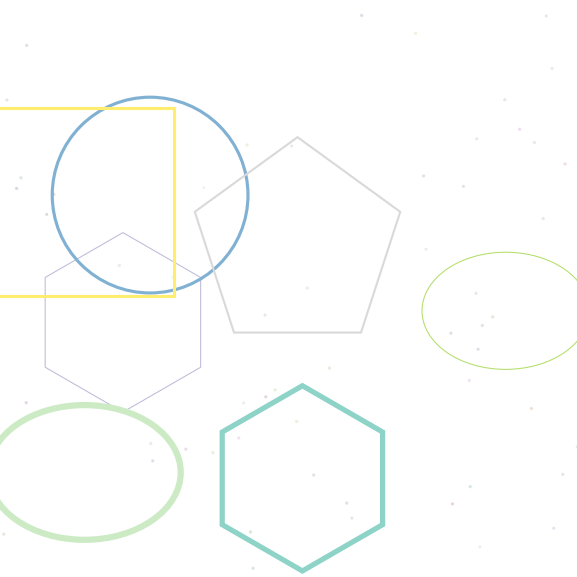[{"shape": "hexagon", "thickness": 2.5, "radius": 0.8, "center": [0.524, 0.171]}, {"shape": "hexagon", "thickness": 0.5, "radius": 0.78, "center": [0.213, 0.441]}, {"shape": "circle", "thickness": 1.5, "radius": 0.85, "center": [0.26, 0.661]}, {"shape": "oval", "thickness": 0.5, "radius": 0.72, "center": [0.876, 0.461]}, {"shape": "pentagon", "thickness": 1, "radius": 0.94, "center": [0.515, 0.575]}, {"shape": "oval", "thickness": 3, "radius": 0.83, "center": [0.146, 0.181]}, {"shape": "square", "thickness": 1.5, "radius": 0.81, "center": [0.138, 0.649]}]